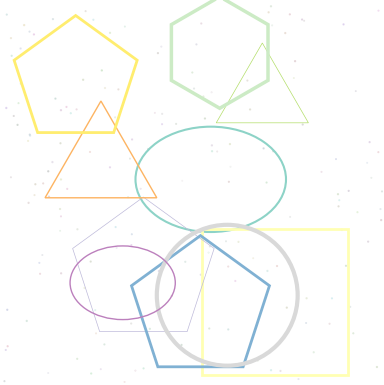[{"shape": "oval", "thickness": 1.5, "radius": 0.98, "center": [0.547, 0.534]}, {"shape": "square", "thickness": 2, "radius": 0.95, "center": [0.715, 0.216]}, {"shape": "pentagon", "thickness": 0.5, "radius": 0.97, "center": [0.372, 0.295]}, {"shape": "pentagon", "thickness": 2, "radius": 0.94, "center": [0.521, 0.2]}, {"shape": "triangle", "thickness": 1, "radius": 0.84, "center": [0.262, 0.57]}, {"shape": "triangle", "thickness": 0.5, "radius": 0.69, "center": [0.681, 0.75]}, {"shape": "circle", "thickness": 3, "radius": 0.91, "center": [0.59, 0.233]}, {"shape": "oval", "thickness": 1, "radius": 0.68, "center": [0.319, 0.266]}, {"shape": "hexagon", "thickness": 2.5, "radius": 0.72, "center": [0.571, 0.864]}, {"shape": "pentagon", "thickness": 2, "radius": 0.84, "center": [0.197, 0.792]}]